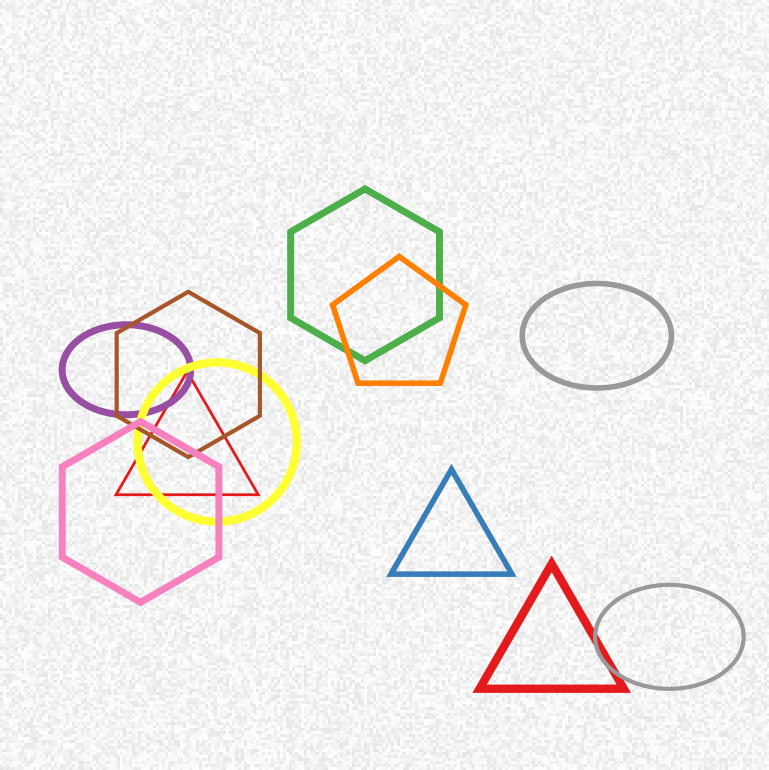[{"shape": "triangle", "thickness": 1, "radius": 0.53, "center": [0.243, 0.411]}, {"shape": "triangle", "thickness": 3, "radius": 0.54, "center": [0.716, 0.16]}, {"shape": "triangle", "thickness": 2, "radius": 0.45, "center": [0.586, 0.3]}, {"shape": "hexagon", "thickness": 2.5, "radius": 0.56, "center": [0.474, 0.643]}, {"shape": "oval", "thickness": 2.5, "radius": 0.42, "center": [0.164, 0.52]}, {"shape": "pentagon", "thickness": 2, "radius": 0.45, "center": [0.518, 0.576]}, {"shape": "circle", "thickness": 3, "radius": 0.52, "center": [0.282, 0.426]}, {"shape": "hexagon", "thickness": 1.5, "radius": 0.54, "center": [0.245, 0.514]}, {"shape": "hexagon", "thickness": 2.5, "radius": 0.59, "center": [0.183, 0.335]}, {"shape": "oval", "thickness": 2, "radius": 0.48, "center": [0.775, 0.564]}, {"shape": "oval", "thickness": 1.5, "radius": 0.48, "center": [0.869, 0.173]}]